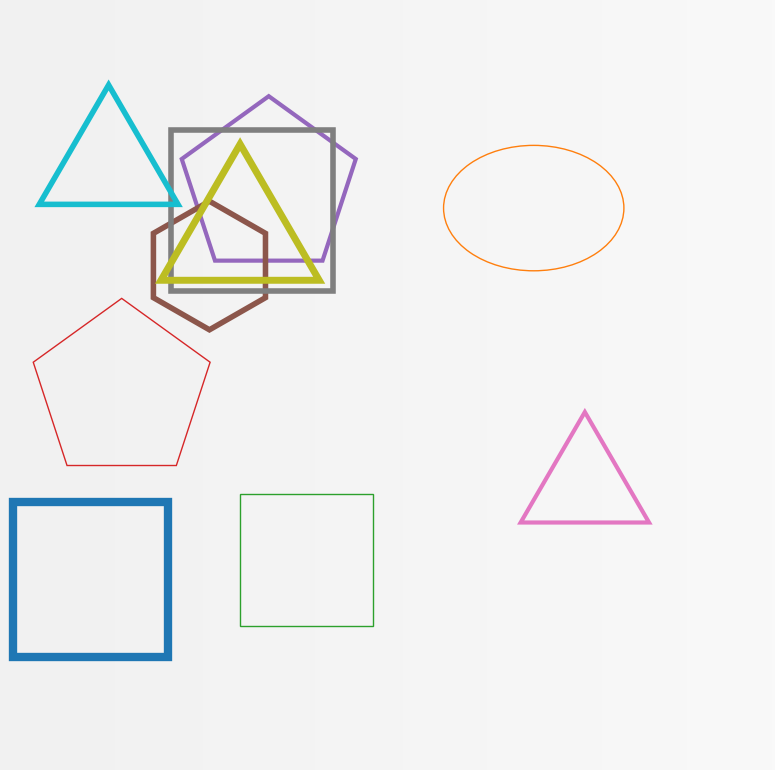[{"shape": "square", "thickness": 3, "radius": 0.5, "center": [0.117, 0.247]}, {"shape": "oval", "thickness": 0.5, "radius": 0.58, "center": [0.689, 0.73]}, {"shape": "square", "thickness": 0.5, "radius": 0.43, "center": [0.396, 0.273]}, {"shape": "pentagon", "thickness": 0.5, "radius": 0.6, "center": [0.157, 0.493]}, {"shape": "pentagon", "thickness": 1.5, "radius": 0.59, "center": [0.347, 0.757]}, {"shape": "hexagon", "thickness": 2, "radius": 0.42, "center": [0.27, 0.655]}, {"shape": "triangle", "thickness": 1.5, "radius": 0.48, "center": [0.755, 0.369]}, {"shape": "square", "thickness": 2, "radius": 0.52, "center": [0.325, 0.727]}, {"shape": "triangle", "thickness": 2.5, "radius": 0.59, "center": [0.31, 0.695]}, {"shape": "triangle", "thickness": 2, "radius": 0.52, "center": [0.14, 0.786]}]